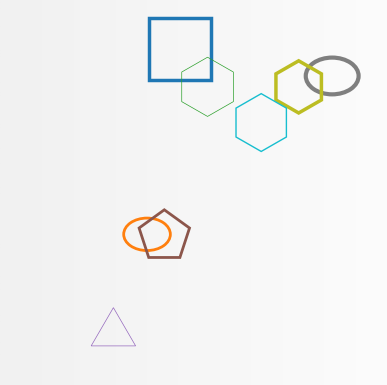[{"shape": "square", "thickness": 2.5, "radius": 0.4, "center": [0.464, 0.872]}, {"shape": "oval", "thickness": 2, "radius": 0.3, "center": [0.379, 0.391]}, {"shape": "hexagon", "thickness": 0.5, "radius": 0.38, "center": [0.536, 0.774]}, {"shape": "triangle", "thickness": 0.5, "radius": 0.33, "center": [0.293, 0.135]}, {"shape": "pentagon", "thickness": 2, "radius": 0.34, "center": [0.424, 0.387]}, {"shape": "oval", "thickness": 3, "radius": 0.34, "center": [0.857, 0.803]}, {"shape": "hexagon", "thickness": 2.5, "radius": 0.34, "center": [0.771, 0.774]}, {"shape": "hexagon", "thickness": 1, "radius": 0.38, "center": [0.674, 0.682]}]